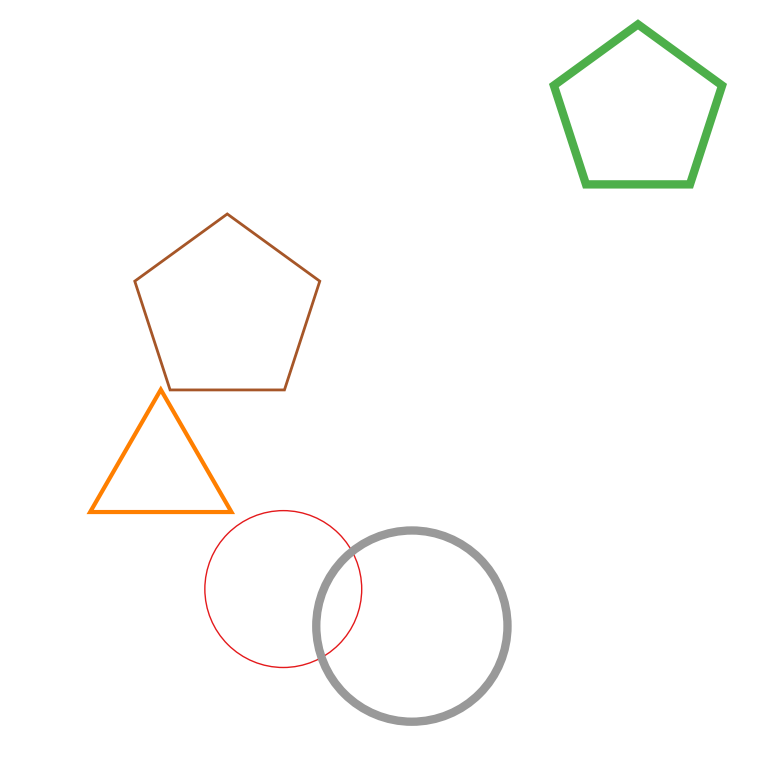[{"shape": "circle", "thickness": 0.5, "radius": 0.51, "center": [0.368, 0.235]}, {"shape": "pentagon", "thickness": 3, "radius": 0.57, "center": [0.829, 0.853]}, {"shape": "triangle", "thickness": 1.5, "radius": 0.53, "center": [0.209, 0.388]}, {"shape": "pentagon", "thickness": 1, "radius": 0.63, "center": [0.295, 0.596]}, {"shape": "circle", "thickness": 3, "radius": 0.62, "center": [0.535, 0.187]}]